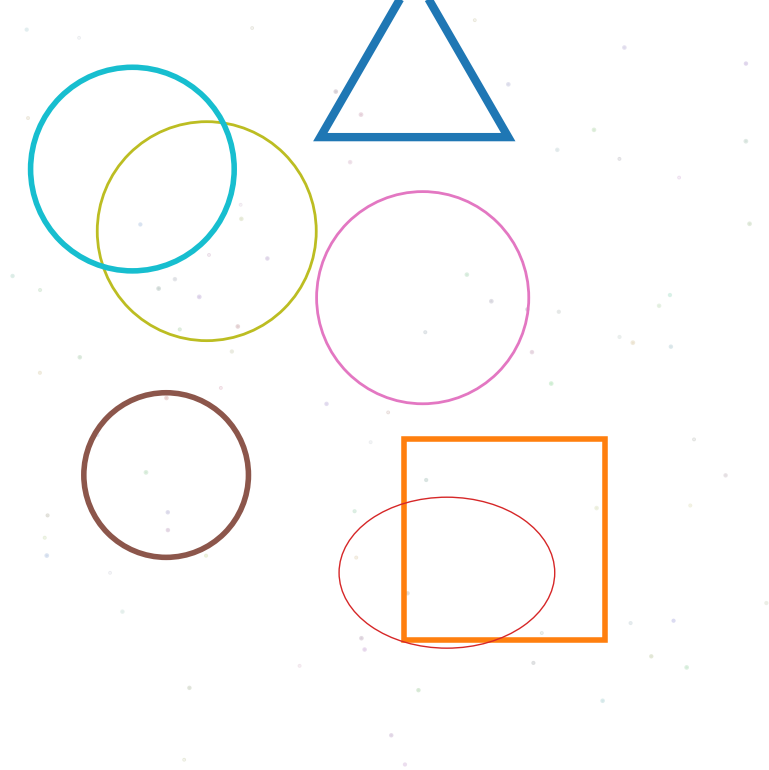[{"shape": "triangle", "thickness": 3, "radius": 0.7, "center": [0.538, 0.892]}, {"shape": "square", "thickness": 2, "radius": 0.65, "center": [0.655, 0.299]}, {"shape": "oval", "thickness": 0.5, "radius": 0.7, "center": [0.58, 0.256]}, {"shape": "circle", "thickness": 2, "radius": 0.53, "center": [0.216, 0.383]}, {"shape": "circle", "thickness": 1, "radius": 0.69, "center": [0.549, 0.613]}, {"shape": "circle", "thickness": 1, "radius": 0.71, "center": [0.268, 0.7]}, {"shape": "circle", "thickness": 2, "radius": 0.66, "center": [0.172, 0.78]}]